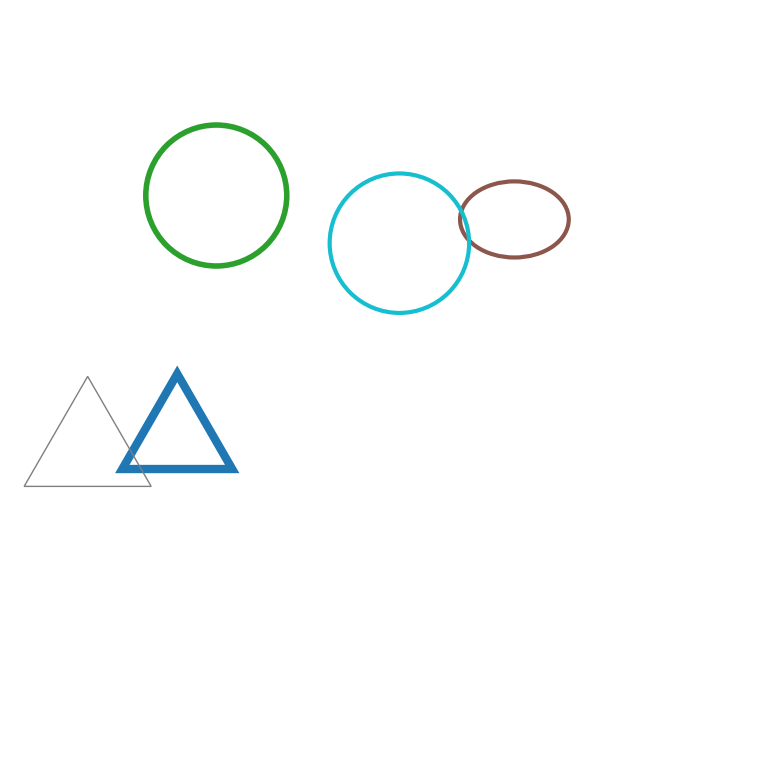[{"shape": "triangle", "thickness": 3, "radius": 0.41, "center": [0.23, 0.432]}, {"shape": "circle", "thickness": 2, "radius": 0.46, "center": [0.281, 0.746]}, {"shape": "oval", "thickness": 1.5, "radius": 0.35, "center": [0.668, 0.715]}, {"shape": "triangle", "thickness": 0.5, "radius": 0.48, "center": [0.114, 0.416]}, {"shape": "circle", "thickness": 1.5, "radius": 0.45, "center": [0.519, 0.684]}]